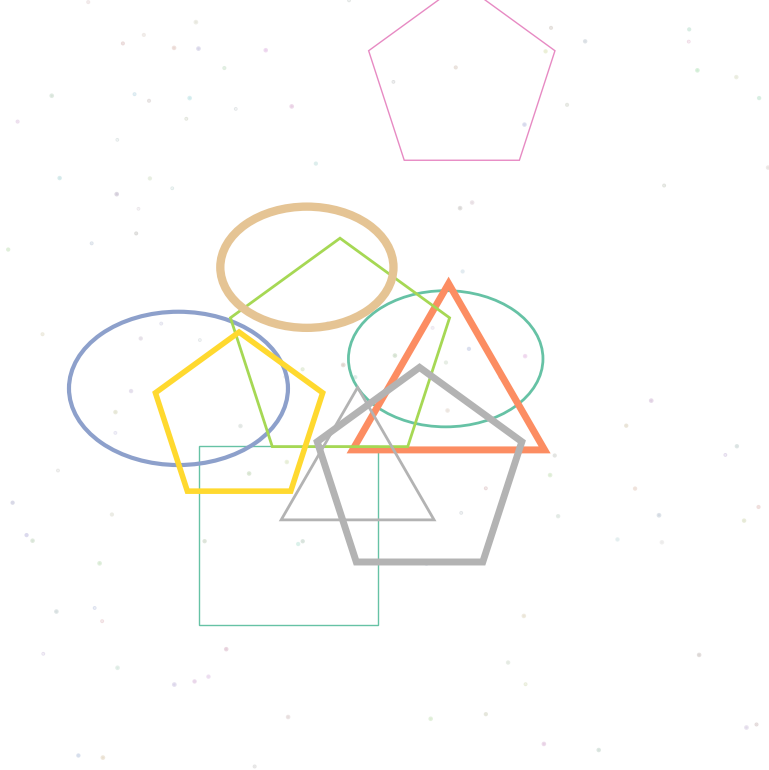[{"shape": "square", "thickness": 0.5, "radius": 0.58, "center": [0.375, 0.305]}, {"shape": "oval", "thickness": 1, "radius": 0.63, "center": [0.579, 0.534]}, {"shape": "triangle", "thickness": 2.5, "radius": 0.72, "center": [0.583, 0.488]}, {"shape": "oval", "thickness": 1.5, "radius": 0.71, "center": [0.232, 0.496]}, {"shape": "pentagon", "thickness": 0.5, "radius": 0.64, "center": [0.6, 0.895]}, {"shape": "pentagon", "thickness": 1, "radius": 0.75, "center": [0.442, 0.541]}, {"shape": "pentagon", "thickness": 2, "radius": 0.57, "center": [0.31, 0.455]}, {"shape": "oval", "thickness": 3, "radius": 0.56, "center": [0.399, 0.653]}, {"shape": "triangle", "thickness": 1, "radius": 0.57, "center": [0.464, 0.382]}, {"shape": "pentagon", "thickness": 2.5, "radius": 0.7, "center": [0.545, 0.383]}]